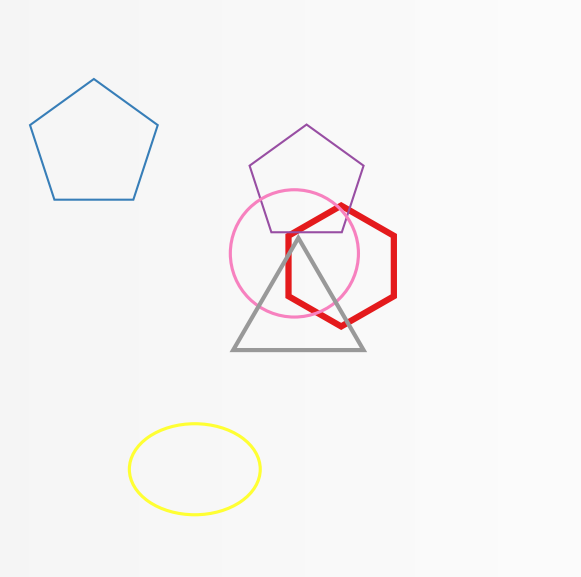[{"shape": "hexagon", "thickness": 3, "radius": 0.52, "center": [0.587, 0.539]}, {"shape": "pentagon", "thickness": 1, "radius": 0.58, "center": [0.162, 0.747]}, {"shape": "pentagon", "thickness": 1, "radius": 0.52, "center": [0.527, 0.68]}, {"shape": "oval", "thickness": 1.5, "radius": 0.56, "center": [0.335, 0.187]}, {"shape": "circle", "thickness": 1.5, "radius": 0.55, "center": [0.506, 0.56]}, {"shape": "triangle", "thickness": 2, "radius": 0.65, "center": [0.513, 0.458]}]